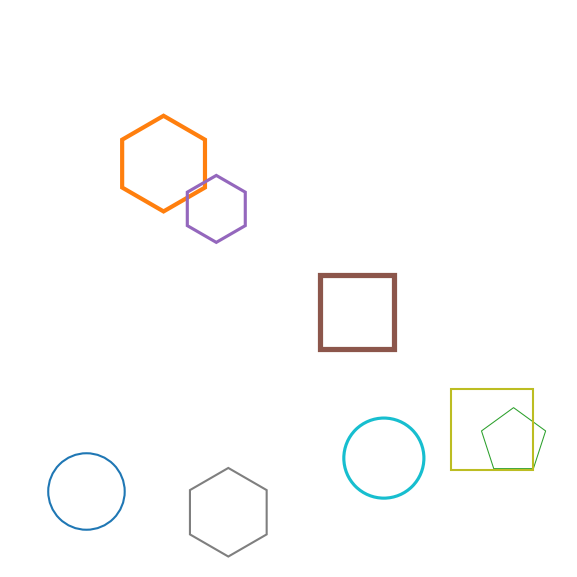[{"shape": "circle", "thickness": 1, "radius": 0.33, "center": [0.15, 0.148]}, {"shape": "hexagon", "thickness": 2, "radius": 0.41, "center": [0.283, 0.716]}, {"shape": "pentagon", "thickness": 0.5, "radius": 0.29, "center": [0.889, 0.235]}, {"shape": "hexagon", "thickness": 1.5, "radius": 0.29, "center": [0.375, 0.637]}, {"shape": "square", "thickness": 2.5, "radius": 0.32, "center": [0.618, 0.459]}, {"shape": "hexagon", "thickness": 1, "radius": 0.38, "center": [0.395, 0.112]}, {"shape": "square", "thickness": 1, "radius": 0.35, "center": [0.852, 0.255]}, {"shape": "circle", "thickness": 1.5, "radius": 0.35, "center": [0.665, 0.206]}]